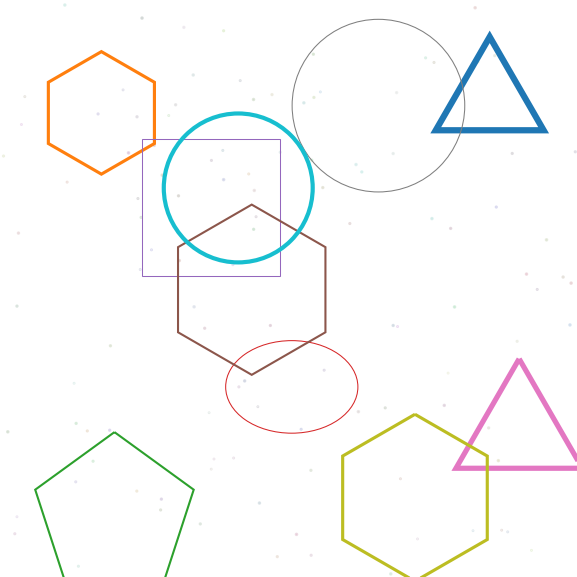[{"shape": "triangle", "thickness": 3, "radius": 0.54, "center": [0.848, 0.827]}, {"shape": "hexagon", "thickness": 1.5, "radius": 0.53, "center": [0.176, 0.804]}, {"shape": "pentagon", "thickness": 1, "radius": 0.72, "center": [0.198, 0.107]}, {"shape": "oval", "thickness": 0.5, "radius": 0.57, "center": [0.505, 0.329]}, {"shape": "square", "thickness": 0.5, "radius": 0.59, "center": [0.365, 0.64]}, {"shape": "hexagon", "thickness": 1, "radius": 0.74, "center": [0.436, 0.497]}, {"shape": "triangle", "thickness": 2.5, "radius": 0.63, "center": [0.899, 0.251]}, {"shape": "circle", "thickness": 0.5, "radius": 0.75, "center": [0.655, 0.816]}, {"shape": "hexagon", "thickness": 1.5, "radius": 0.72, "center": [0.719, 0.137]}, {"shape": "circle", "thickness": 2, "radius": 0.64, "center": [0.413, 0.674]}]